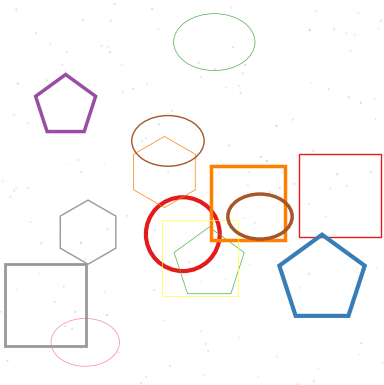[{"shape": "square", "thickness": 1, "radius": 0.53, "center": [0.883, 0.492]}, {"shape": "circle", "thickness": 3, "radius": 0.48, "center": [0.475, 0.392]}, {"shape": "pentagon", "thickness": 3, "radius": 0.58, "center": [0.836, 0.274]}, {"shape": "pentagon", "thickness": 0.5, "radius": 0.48, "center": [0.543, 0.315]}, {"shape": "oval", "thickness": 0.5, "radius": 0.53, "center": [0.557, 0.891]}, {"shape": "pentagon", "thickness": 2.5, "radius": 0.41, "center": [0.17, 0.725]}, {"shape": "hexagon", "thickness": 0.5, "radius": 0.46, "center": [0.427, 0.553]}, {"shape": "square", "thickness": 2.5, "radius": 0.48, "center": [0.644, 0.472]}, {"shape": "square", "thickness": 0.5, "radius": 0.49, "center": [0.52, 0.33]}, {"shape": "oval", "thickness": 1, "radius": 0.47, "center": [0.436, 0.634]}, {"shape": "oval", "thickness": 2.5, "radius": 0.42, "center": [0.675, 0.437]}, {"shape": "oval", "thickness": 0.5, "radius": 0.44, "center": [0.221, 0.111]}, {"shape": "hexagon", "thickness": 1, "radius": 0.42, "center": [0.229, 0.397]}, {"shape": "square", "thickness": 2, "radius": 0.53, "center": [0.119, 0.207]}]